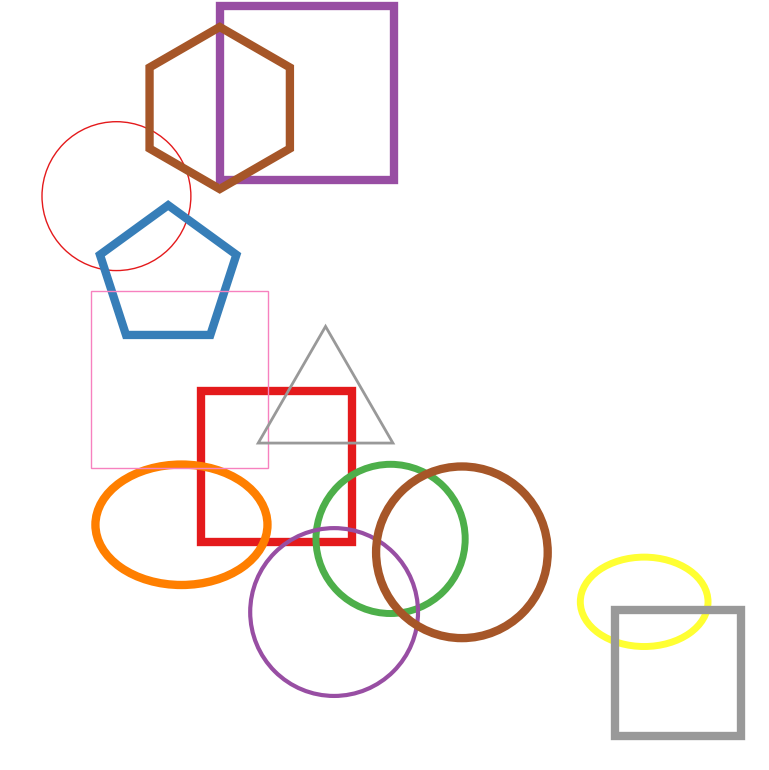[{"shape": "square", "thickness": 3, "radius": 0.49, "center": [0.359, 0.394]}, {"shape": "circle", "thickness": 0.5, "radius": 0.48, "center": [0.151, 0.745]}, {"shape": "pentagon", "thickness": 3, "radius": 0.47, "center": [0.218, 0.64]}, {"shape": "circle", "thickness": 2.5, "radius": 0.48, "center": [0.507, 0.3]}, {"shape": "square", "thickness": 3, "radius": 0.56, "center": [0.398, 0.879]}, {"shape": "circle", "thickness": 1.5, "radius": 0.54, "center": [0.434, 0.205]}, {"shape": "oval", "thickness": 3, "radius": 0.56, "center": [0.236, 0.318]}, {"shape": "oval", "thickness": 2.5, "radius": 0.41, "center": [0.837, 0.218]}, {"shape": "circle", "thickness": 3, "radius": 0.56, "center": [0.6, 0.283]}, {"shape": "hexagon", "thickness": 3, "radius": 0.53, "center": [0.285, 0.86]}, {"shape": "square", "thickness": 0.5, "radius": 0.57, "center": [0.233, 0.507]}, {"shape": "square", "thickness": 3, "radius": 0.41, "center": [0.88, 0.126]}, {"shape": "triangle", "thickness": 1, "radius": 0.5, "center": [0.423, 0.475]}]